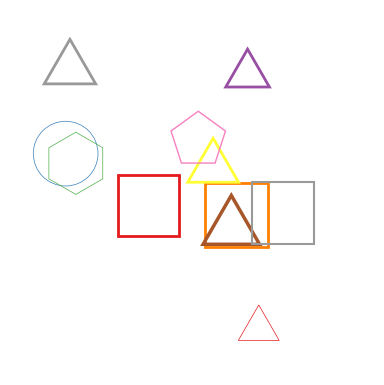[{"shape": "square", "thickness": 2, "radius": 0.39, "center": [0.385, 0.465]}, {"shape": "triangle", "thickness": 0.5, "radius": 0.31, "center": [0.672, 0.146]}, {"shape": "circle", "thickness": 0.5, "radius": 0.42, "center": [0.171, 0.601]}, {"shape": "hexagon", "thickness": 0.5, "radius": 0.4, "center": [0.197, 0.576]}, {"shape": "triangle", "thickness": 2, "radius": 0.33, "center": [0.643, 0.807]}, {"shape": "square", "thickness": 2, "radius": 0.41, "center": [0.614, 0.442]}, {"shape": "triangle", "thickness": 2, "radius": 0.38, "center": [0.554, 0.565]}, {"shape": "triangle", "thickness": 2.5, "radius": 0.42, "center": [0.601, 0.408]}, {"shape": "pentagon", "thickness": 1, "radius": 0.37, "center": [0.515, 0.637]}, {"shape": "square", "thickness": 1.5, "radius": 0.41, "center": [0.735, 0.447]}, {"shape": "triangle", "thickness": 2, "radius": 0.39, "center": [0.182, 0.821]}]